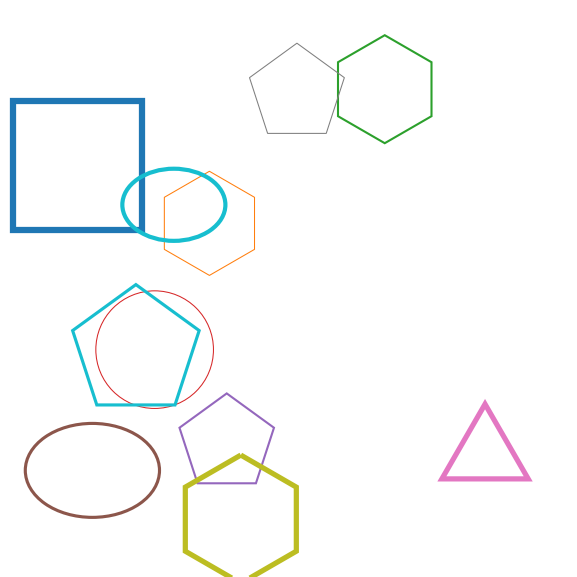[{"shape": "square", "thickness": 3, "radius": 0.55, "center": [0.134, 0.712]}, {"shape": "hexagon", "thickness": 0.5, "radius": 0.45, "center": [0.363, 0.612]}, {"shape": "hexagon", "thickness": 1, "radius": 0.47, "center": [0.666, 0.845]}, {"shape": "circle", "thickness": 0.5, "radius": 0.51, "center": [0.268, 0.394]}, {"shape": "pentagon", "thickness": 1, "radius": 0.43, "center": [0.393, 0.232]}, {"shape": "oval", "thickness": 1.5, "radius": 0.58, "center": [0.16, 0.185]}, {"shape": "triangle", "thickness": 2.5, "radius": 0.43, "center": [0.84, 0.213]}, {"shape": "pentagon", "thickness": 0.5, "radius": 0.43, "center": [0.514, 0.838]}, {"shape": "hexagon", "thickness": 2.5, "radius": 0.55, "center": [0.417, 0.1]}, {"shape": "oval", "thickness": 2, "radius": 0.45, "center": [0.301, 0.645]}, {"shape": "pentagon", "thickness": 1.5, "radius": 0.58, "center": [0.235, 0.391]}]